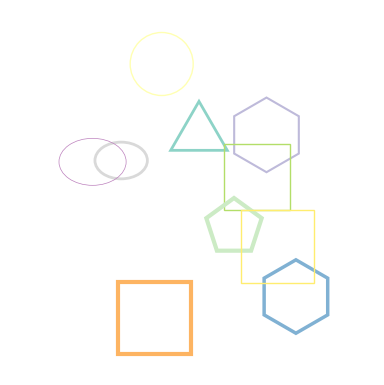[{"shape": "triangle", "thickness": 2, "radius": 0.42, "center": [0.517, 0.652]}, {"shape": "circle", "thickness": 1, "radius": 0.41, "center": [0.42, 0.834]}, {"shape": "hexagon", "thickness": 1.5, "radius": 0.48, "center": [0.692, 0.65]}, {"shape": "hexagon", "thickness": 2.5, "radius": 0.48, "center": [0.769, 0.23]}, {"shape": "square", "thickness": 3, "radius": 0.47, "center": [0.401, 0.174]}, {"shape": "square", "thickness": 1, "radius": 0.43, "center": [0.668, 0.539]}, {"shape": "oval", "thickness": 2, "radius": 0.34, "center": [0.315, 0.583]}, {"shape": "oval", "thickness": 0.5, "radius": 0.44, "center": [0.24, 0.58]}, {"shape": "pentagon", "thickness": 3, "radius": 0.38, "center": [0.608, 0.41]}, {"shape": "square", "thickness": 1, "radius": 0.47, "center": [0.721, 0.36]}]